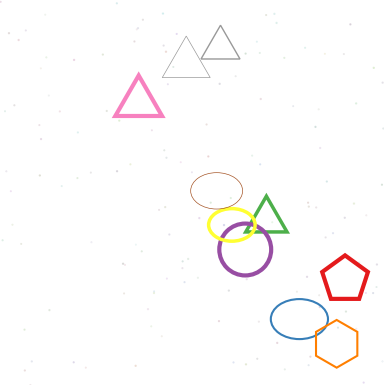[{"shape": "pentagon", "thickness": 3, "radius": 0.31, "center": [0.896, 0.274]}, {"shape": "oval", "thickness": 1.5, "radius": 0.37, "center": [0.778, 0.171]}, {"shape": "triangle", "thickness": 2.5, "radius": 0.31, "center": [0.692, 0.428]}, {"shape": "circle", "thickness": 3, "radius": 0.34, "center": [0.637, 0.352]}, {"shape": "hexagon", "thickness": 1.5, "radius": 0.31, "center": [0.874, 0.107]}, {"shape": "oval", "thickness": 2.5, "radius": 0.3, "center": [0.602, 0.416]}, {"shape": "oval", "thickness": 0.5, "radius": 0.34, "center": [0.563, 0.504]}, {"shape": "triangle", "thickness": 3, "radius": 0.35, "center": [0.36, 0.734]}, {"shape": "triangle", "thickness": 0.5, "radius": 0.36, "center": [0.484, 0.834]}, {"shape": "triangle", "thickness": 1, "radius": 0.29, "center": [0.573, 0.876]}]